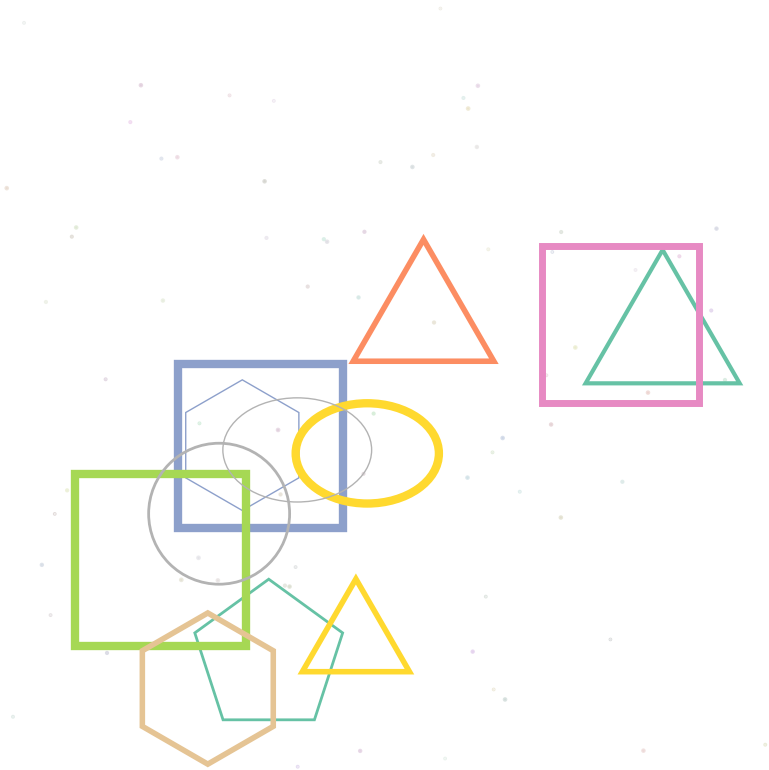[{"shape": "triangle", "thickness": 1.5, "radius": 0.58, "center": [0.861, 0.56]}, {"shape": "pentagon", "thickness": 1, "radius": 0.5, "center": [0.349, 0.147]}, {"shape": "triangle", "thickness": 2, "radius": 0.53, "center": [0.55, 0.584]}, {"shape": "hexagon", "thickness": 0.5, "radius": 0.42, "center": [0.315, 0.422]}, {"shape": "square", "thickness": 3, "radius": 0.53, "center": [0.338, 0.421]}, {"shape": "square", "thickness": 2.5, "radius": 0.51, "center": [0.806, 0.578]}, {"shape": "square", "thickness": 3, "radius": 0.56, "center": [0.209, 0.272]}, {"shape": "triangle", "thickness": 2, "radius": 0.4, "center": [0.462, 0.168]}, {"shape": "oval", "thickness": 3, "radius": 0.47, "center": [0.477, 0.411]}, {"shape": "hexagon", "thickness": 2, "radius": 0.49, "center": [0.27, 0.106]}, {"shape": "circle", "thickness": 1, "radius": 0.46, "center": [0.285, 0.333]}, {"shape": "oval", "thickness": 0.5, "radius": 0.48, "center": [0.386, 0.416]}]